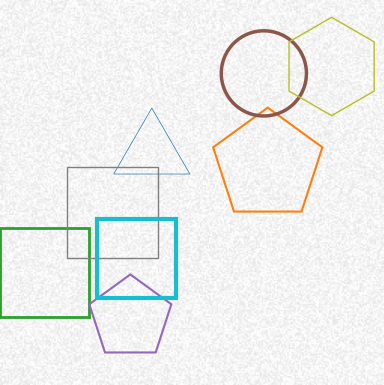[{"shape": "triangle", "thickness": 0.5, "radius": 0.57, "center": [0.394, 0.605]}, {"shape": "pentagon", "thickness": 1.5, "radius": 0.75, "center": [0.695, 0.571]}, {"shape": "square", "thickness": 2, "radius": 0.58, "center": [0.116, 0.292]}, {"shape": "pentagon", "thickness": 1.5, "radius": 0.56, "center": [0.339, 0.175]}, {"shape": "circle", "thickness": 2.5, "radius": 0.55, "center": [0.685, 0.809]}, {"shape": "square", "thickness": 1, "radius": 0.59, "center": [0.293, 0.448]}, {"shape": "hexagon", "thickness": 1, "radius": 0.64, "center": [0.861, 0.827]}, {"shape": "square", "thickness": 3, "radius": 0.51, "center": [0.356, 0.328]}]